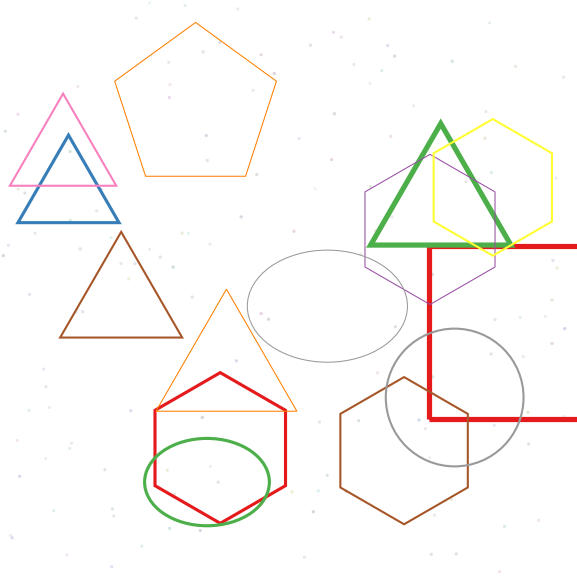[{"shape": "square", "thickness": 2.5, "radius": 0.75, "center": [0.892, 0.423]}, {"shape": "hexagon", "thickness": 1.5, "radius": 0.65, "center": [0.381, 0.223]}, {"shape": "triangle", "thickness": 1.5, "radius": 0.51, "center": [0.119, 0.664]}, {"shape": "triangle", "thickness": 2.5, "radius": 0.7, "center": [0.763, 0.645]}, {"shape": "oval", "thickness": 1.5, "radius": 0.54, "center": [0.358, 0.164]}, {"shape": "hexagon", "thickness": 0.5, "radius": 0.65, "center": [0.745, 0.602]}, {"shape": "pentagon", "thickness": 0.5, "radius": 0.74, "center": [0.339, 0.813]}, {"shape": "triangle", "thickness": 0.5, "radius": 0.7, "center": [0.392, 0.358]}, {"shape": "hexagon", "thickness": 1, "radius": 0.59, "center": [0.853, 0.675]}, {"shape": "hexagon", "thickness": 1, "radius": 0.64, "center": [0.7, 0.219]}, {"shape": "triangle", "thickness": 1, "radius": 0.61, "center": [0.21, 0.476]}, {"shape": "triangle", "thickness": 1, "radius": 0.53, "center": [0.109, 0.731]}, {"shape": "circle", "thickness": 1, "radius": 0.6, "center": [0.787, 0.311]}, {"shape": "oval", "thickness": 0.5, "radius": 0.69, "center": [0.567, 0.469]}]